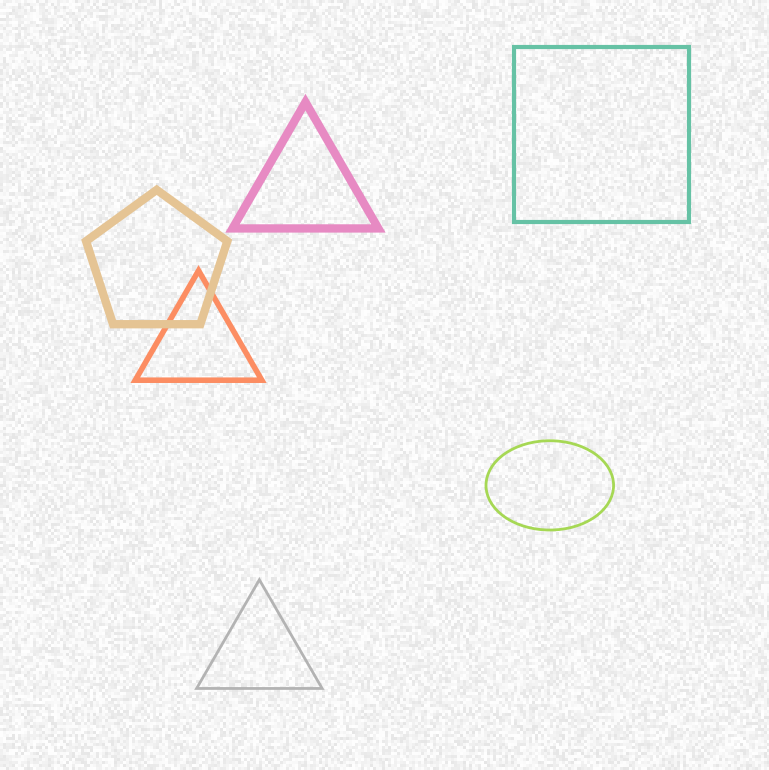[{"shape": "square", "thickness": 1.5, "radius": 0.57, "center": [0.782, 0.826]}, {"shape": "triangle", "thickness": 2, "radius": 0.47, "center": [0.258, 0.554]}, {"shape": "triangle", "thickness": 3, "radius": 0.55, "center": [0.397, 0.758]}, {"shape": "oval", "thickness": 1, "radius": 0.41, "center": [0.714, 0.37]}, {"shape": "pentagon", "thickness": 3, "radius": 0.48, "center": [0.204, 0.657]}, {"shape": "triangle", "thickness": 1, "radius": 0.47, "center": [0.337, 0.153]}]